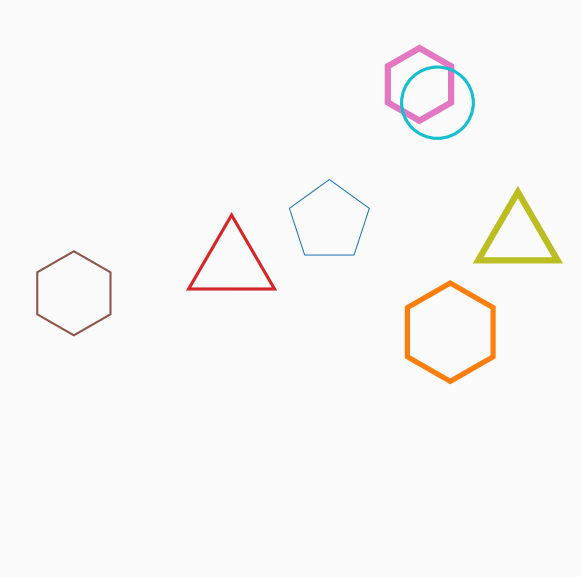[{"shape": "pentagon", "thickness": 0.5, "radius": 0.36, "center": [0.567, 0.616]}, {"shape": "hexagon", "thickness": 2.5, "radius": 0.43, "center": [0.775, 0.424]}, {"shape": "triangle", "thickness": 1.5, "radius": 0.43, "center": [0.398, 0.541]}, {"shape": "hexagon", "thickness": 1, "radius": 0.36, "center": [0.127, 0.491]}, {"shape": "hexagon", "thickness": 3, "radius": 0.31, "center": [0.722, 0.853]}, {"shape": "triangle", "thickness": 3, "radius": 0.39, "center": [0.891, 0.588]}, {"shape": "circle", "thickness": 1.5, "radius": 0.31, "center": [0.753, 0.821]}]